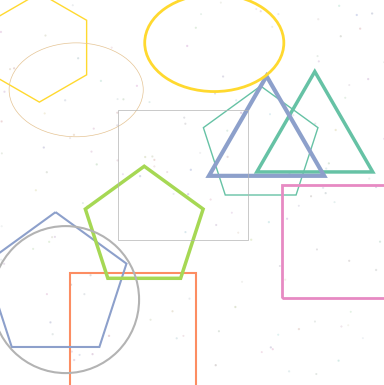[{"shape": "pentagon", "thickness": 1, "radius": 0.78, "center": [0.677, 0.62]}, {"shape": "triangle", "thickness": 2.5, "radius": 0.87, "center": [0.818, 0.64]}, {"shape": "square", "thickness": 1.5, "radius": 0.82, "center": [0.345, 0.128]}, {"shape": "pentagon", "thickness": 1.5, "radius": 0.97, "center": [0.144, 0.255]}, {"shape": "triangle", "thickness": 3, "radius": 0.86, "center": [0.692, 0.63]}, {"shape": "square", "thickness": 2, "radius": 0.74, "center": [0.879, 0.373]}, {"shape": "pentagon", "thickness": 2.5, "radius": 0.8, "center": [0.375, 0.407]}, {"shape": "hexagon", "thickness": 1, "radius": 0.71, "center": [0.102, 0.876]}, {"shape": "oval", "thickness": 2, "radius": 0.9, "center": [0.557, 0.889]}, {"shape": "oval", "thickness": 0.5, "radius": 0.87, "center": [0.198, 0.767]}, {"shape": "square", "thickness": 0.5, "radius": 0.84, "center": [0.476, 0.546]}, {"shape": "circle", "thickness": 1.5, "radius": 0.95, "center": [0.17, 0.222]}]